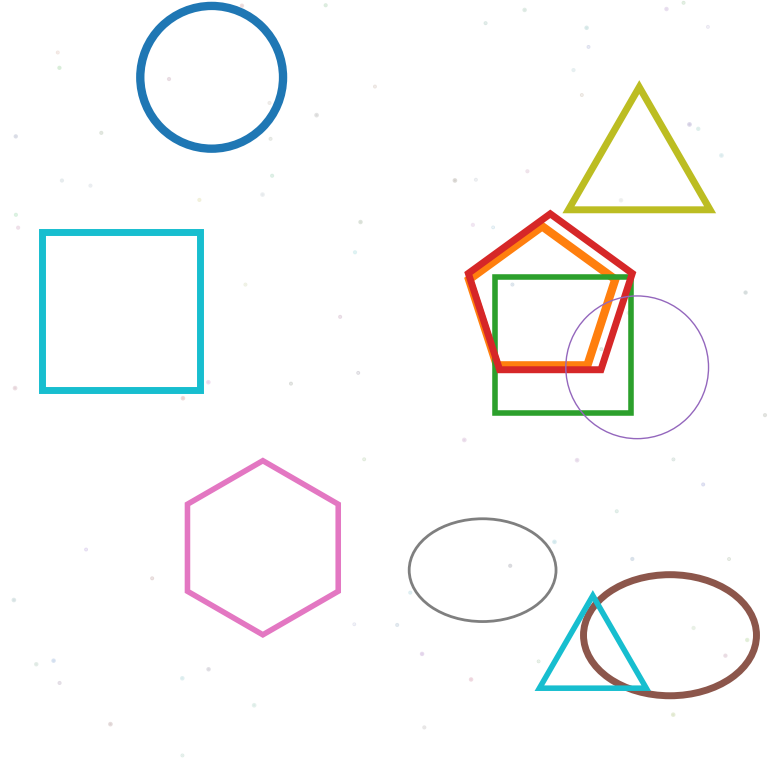[{"shape": "circle", "thickness": 3, "radius": 0.46, "center": [0.275, 0.9]}, {"shape": "pentagon", "thickness": 3, "radius": 0.5, "center": [0.704, 0.606]}, {"shape": "square", "thickness": 2, "radius": 0.44, "center": [0.731, 0.552]}, {"shape": "pentagon", "thickness": 2.5, "radius": 0.56, "center": [0.715, 0.61]}, {"shape": "circle", "thickness": 0.5, "radius": 0.46, "center": [0.828, 0.523]}, {"shape": "oval", "thickness": 2.5, "radius": 0.56, "center": [0.87, 0.175]}, {"shape": "hexagon", "thickness": 2, "radius": 0.57, "center": [0.341, 0.289]}, {"shape": "oval", "thickness": 1, "radius": 0.48, "center": [0.627, 0.26]}, {"shape": "triangle", "thickness": 2.5, "radius": 0.53, "center": [0.83, 0.781]}, {"shape": "triangle", "thickness": 2, "radius": 0.4, "center": [0.77, 0.146]}, {"shape": "square", "thickness": 2.5, "radius": 0.51, "center": [0.157, 0.596]}]